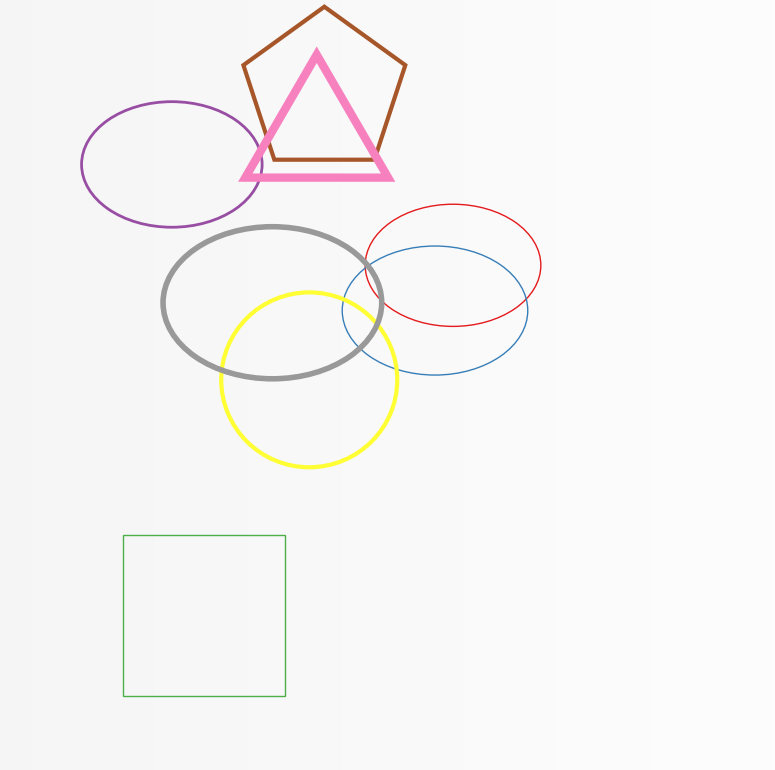[{"shape": "oval", "thickness": 0.5, "radius": 0.57, "center": [0.585, 0.655]}, {"shape": "oval", "thickness": 0.5, "radius": 0.6, "center": [0.561, 0.597]}, {"shape": "square", "thickness": 0.5, "radius": 0.52, "center": [0.263, 0.201]}, {"shape": "oval", "thickness": 1, "radius": 0.58, "center": [0.222, 0.786]}, {"shape": "circle", "thickness": 1.5, "radius": 0.57, "center": [0.399, 0.507]}, {"shape": "pentagon", "thickness": 1.5, "radius": 0.55, "center": [0.419, 0.881]}, {"shape": "triangle", "thickness": 3, "radius": 0.53, "center": [0.409, 0.823]}, {"shape": "oval", "thickness": 2, "radius": 0.71, "center": [0.351, 0.607]}]